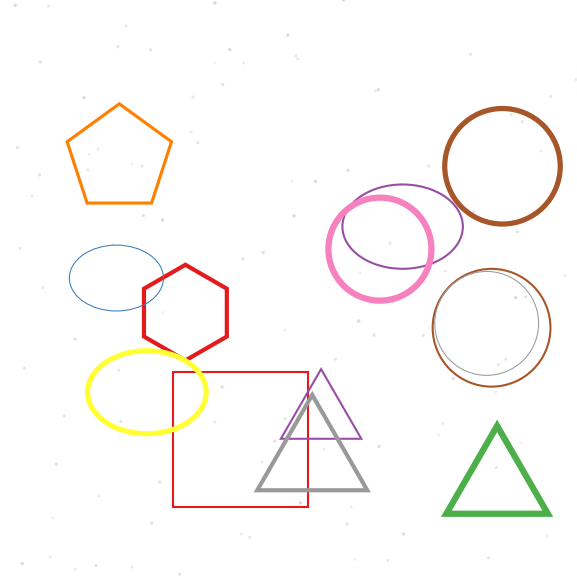[{"shape": "hexagon", "thickness": 2, "radius": 0.41, "center": [0.321, 0.458]}, {"shape": "square", "thickness": 1, "radius": 0.58, "center": [0.416, 0.238]}, {"shape": "oval", "thickness": 0.5, "radius": 0.41, "center": [0.202, 0.518]}, {"shape": "triangle", "thickness": 3, "radius": 0.51, "center": [0.861, 0.16]}, {"shape": "oval", "thickness": 1, "radius": 0.52, "center": [0.697, 0.607]}, {"shape": "triangle", "thickness": 1, "radius": 0.4, "center": [0.556, 0.28]}, {"shape": "pentagon", "thickness": 1.5, "radius": 0.47, "center": [0.207, 0.724]}, {"shape": "oval", "thickness": 2.5, "radius": 0.51, "center": [0.254, 0.32]}, {"shape": "circle", "thickness": 2.5, "radius": 0.5, "center": [0.87, 0.711]}, {"shape": "circle", "thickness": 1, "radius": 0.51, "center": [0.851, 0.432]}, {"shape": "circle", "thickness": 3, "radius": 0.45, "center": [0.658, 0.568]}, {"shape": "circle", "thickness": 0.5, "radius": 0.45, "center": [0.843, 0.439]}, {"shape": "triangle", "thickness": 2, "radius": 0.55, "center": [0.541, 0.205]}]